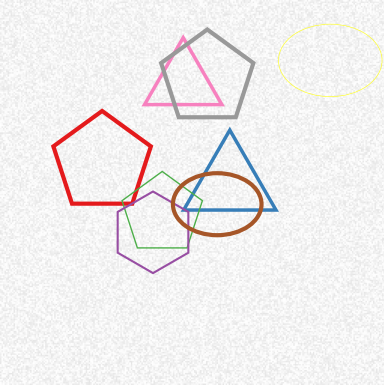[{"shape": "pentagon", "thickness": 3, "radius": 0.67, "center": [0.265, 0.579]}, {"shape": "triangle", "thickness": 2.5, "radius": 0.69, "center": [0.597, 0.524]}, {"shape": "pentagon", "thickness": 1, "radius": 0.55, "center": [0.421, 0.445]}, {"shape": "hexagon", "thickness": 1.5, "radius": 0.53, "center": [0.397, 0.397]}, {"shape": "oval", "thickness": 0.5, "radius": 0.67, "center": [0.858, 0.843]}, {"shape": "oval", "thickness": 3, "radius": 0.58, "center": [0.564, 0.47]}, {"shape": "triangle", "thickness": 2.5, "radius": 0.58, "center": [0.476, 0.786]}, {"shape": "pentagon", "thickness": 3, "radius": 0.63, "center": [0.538, 0.797]}]